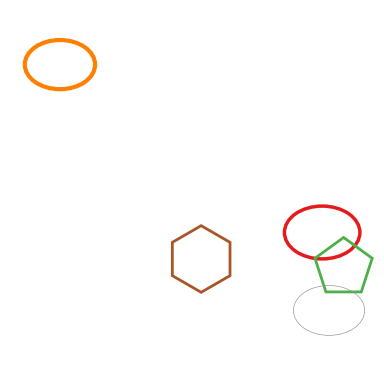[{"shape": "oval", "thickness": 2.5, "radius": 0.49, "center": [0.837, 0.396]}, {"shape": "pentagon", "thickness": 2, "radius": 0.39, "center": [0.892, 0.305]}, {"shape": "oval", "thickness": 3, "radius": 0.46, "center": [0.156, 0.832]}, {"shape": "hexagon", "thickness": 2, "radius": 0.43, "center": [0.523, 0.327]}, {"shape": "oval", "thickness": 0.5, "radius": 0.46, "center": [0.855, 0.194]}]